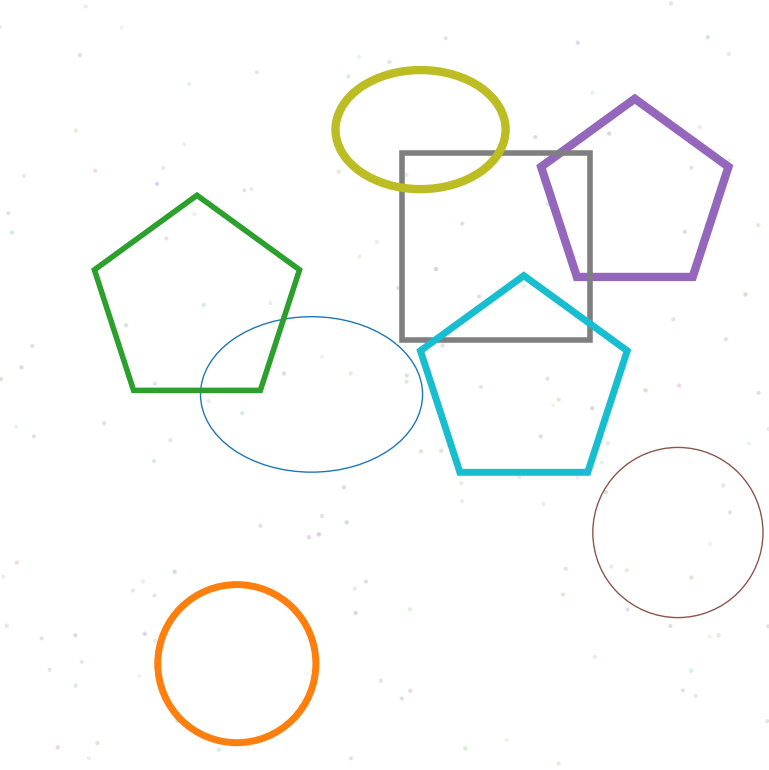[{"shape": "oval", "thickness": 0.5, "radius": 0.72, "center": [0.405, 0.488]}, {"shape": "circle", "thickness": 2.5, "radius": 0.51, "center": [0.308, 0.138]}, {"shape": "pentagon", "thickness": 2, "radius": 0.7, "center": [0.256, 0.606]}, {"shape": "pentagon", "thickness": 3, "radius": 0.64, "center": [0.824, 0.744]}, {"shape": "circle", "thickness": 0.5, "radius": 0.55, "center": [0.88, 0.308]}, {"shape": "square", "thickness": 2, "radius": 0.61, "center": [0.644, 0.68]}, {"shape": "oval", "thickness": 3, "radius": 0.55, "center": [0.546, 0.832]}, {"shape": "pentagon", "thickness": 2.5, "radius": 0.71, "center": [0.68, 0.501]}]